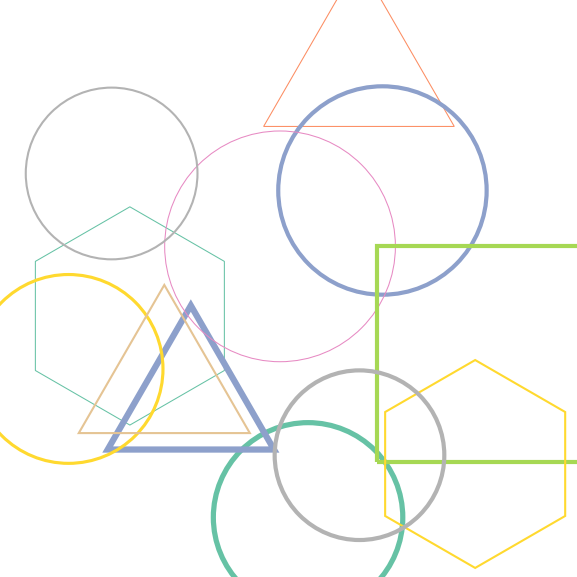[{"shape": "circle", "thickness": 2.5, "radius": 0.82, "center": [0.533, 0.103]}, {"shape": "hexagon", "thickness": 0.5, "radius": 0.94, "center": [0.225, 0.452]}, {"shape": "triangle", "thickness": 0.5, "radius": 0.95, "center": [0.622, 0.875]}, {"shape": "triangle", "thickness": 3, "radius": 0.83, "center": [0.33, 0.304]}, {"shape": "circle", "thickness": 2, "radius": 0.9, "center": [0.662, 0.669]}, {"shape": "circle", "thickness": 0.5, "radius": 1.0, "center": [0.485, 0.573]}, {"shape": "square", "thickness": 2, "radius": 0.94, "center": [0.84, 0.386]}, {"shape": "circle", "thickness": 1.5, "radius": 0.82, "center": [0.119, 0.36]}, {"shape": "hexagon", "thickness": 1, "radius": 0.9, "center": [0.823, 0.196]}, {"shape": "triangle", "thickness": 1, "radius": 0.86, "center": [0.284, 0.335]}, {"shape": "circle", "thickness": 2, "radius": 0.73, "center": [0.622, 0.211]}, {"shape": "circle", "thickness": 1, "radius": 0.74, "center": [0.193, 0.699]}]